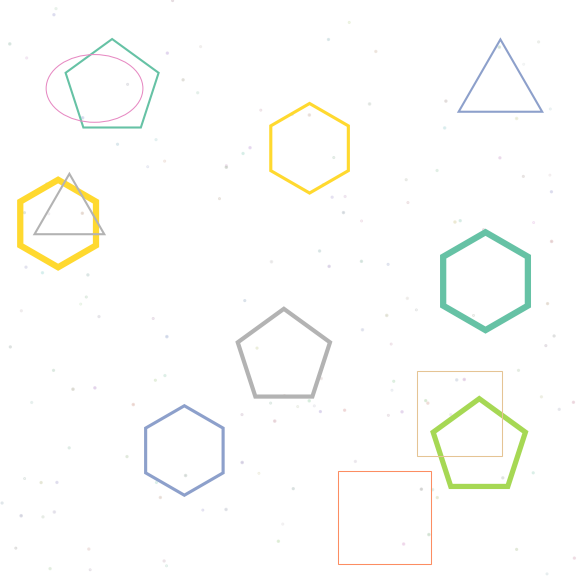[{"shape": "hexagon", "thickness": 3, "radius": 0.42, "center": [0.841, 0.512]}, {"shape": "pentagon", "thickness": 1, "radius": 0.42, "center": [0.194, 0.847]}, {"shape": "square", "thickness": 0.5, "radius": 0.4, "center": [0.666, 0.102]}, {"shape": "triangle", "thickness": 1, "radius": 0.42, "center": [0.867, 0.847]}, {"shape": "hexagon", "thickness": 1.5, "radius": 0.39, "center": [0.319, 0.219]}, {"shape": "oval", "thickness": 0.5, "radius": 0.42, "center": [0.164, 0.846]}, {"shape": "pentagon", "thickness": 2.5, "radius": 0.42, "center": [0.83, 0.225]}, {"shape": "hexagon", "thickness": 1.5, "radius": 0.39, "center": [0.536, 0.742]}, {"shape": "hexagon", "thickness": 3, "radius": 0.38, "center": [0.101, 0.612]}, {"shape": "square", "thickness": 0.5, "radius": 0.37, "center": [0.796, 0.283]}, {"shape": "pentagon", "thickness": 2, "radius": 0.42, "center": [0.492, 0.38]}, {"shape": "triangle", "thickness": 1, "radius": 0.35, "center": [0.12, 0.628]}]